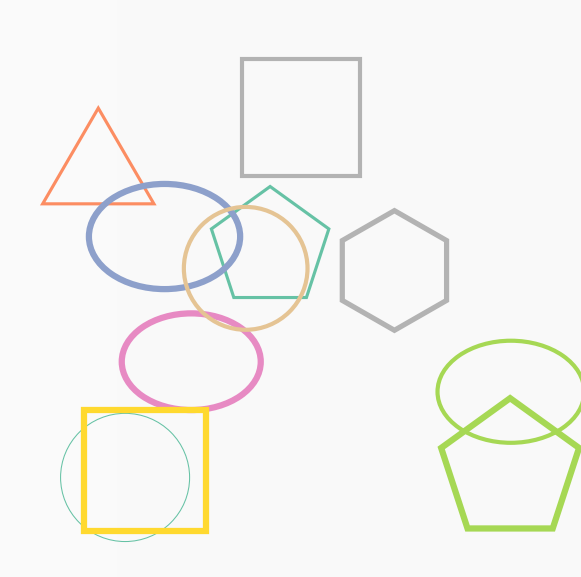[{"shape": "pentagon", "thickness": 1.5, "radius": 0.53, "center": [0.465, 0.57]}, {"shape": "circle", "thickness": 0.5, "radius": 0.55, "center": [0.215, 0.172]}, {"shape": "triangle", "thickness": 1.5, "radius": 0.55, "center": [0.169, 0.701]}, {"shape": "oval", "thickness": 3, "radius": 0.65, "center": [0.283, 0.59]}, {"shape": "oval", "thickness": 3, "radius": 0.6, "center": [0.329, 0.373]}, {"shape": "oval", "thickness": 2, "radius": 0.63, "center": [0.879, 0.321]}, {"shape": "pentagon", "thickness": 3, "radius": 0.62, "center": [0.878, 0.185]}, {"shape": "square", "thickness": 3, "radius": 0.52, "center": [0.249, 0.184]}, {"shape": "circle", "thickness": 2, "radius": 0.53, "center": [0.423, 0.534]}, {"shape": "hexagon", "thickness": 2.5, "radius": 0.52, "center": [0.679, 0.531]}, {"shape": "square", "thickness": 2, "radius": 0.51, "center": [0.517, 0.796]}]